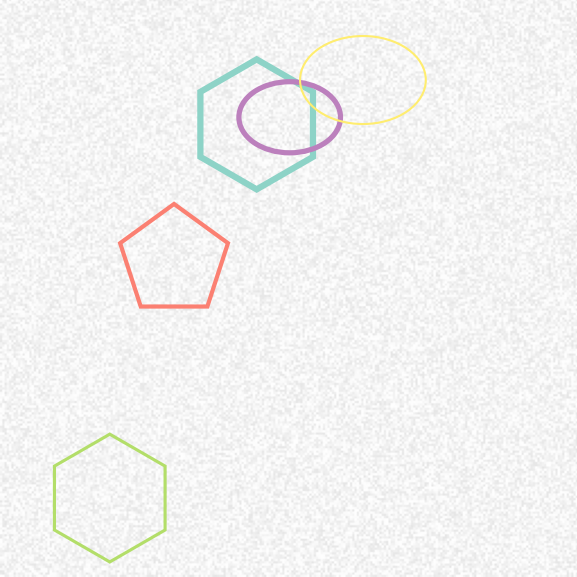[{"shape": "hexagon", "thickness": 3, "radius": 0.56, "center": [0.444, 0.784]}, {"shape": "pentagon", "thickness": 2, "radius": 0.49, "center": [0.301, 0.548]}, {"shape": "hexagon", "thickness": 1.5, "radius": 0.55, "center": [0.19, 0.137]}, {"shape": "oval", "thickness": 2.5, "radius": 0.44, "center": [0.502, 0.796]}, {"shape": "oval", "thickness": 1, "radius": 0.54, "center": [0.628, 0.861]}]